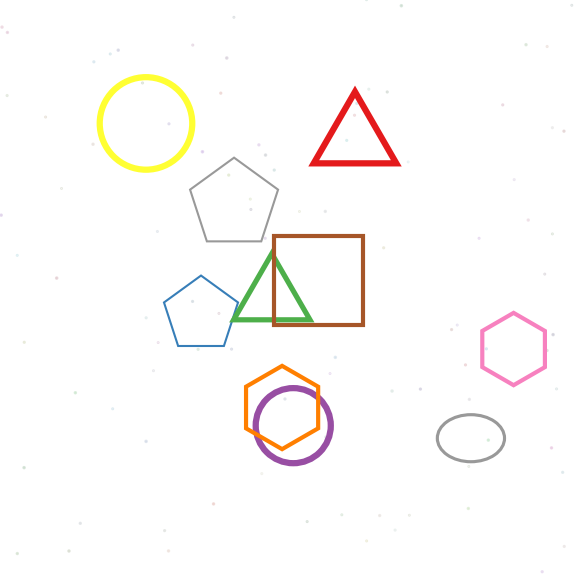[{"shape": "triangle", "thickness": 3, "radius": 0.41, "center": [0.615, 0.758]}, {"shape": "pentagon", "thickness": 1, "radius": 0.34, "center": [0.348, 0.455]}, {"shape": "triangle", "thickness": 2.5, "radius": 0.38, "center": [0.471, 0.484]}, {"shape": "circle", "thickness": 3, "radius": 0.33, "center": [0.508, 0.262]}, {"shape": "hexagon", "thickness": 2, "radius": 0.36, "center": [0.488, 0.293]}, {"shape": "circle", "thickness": 3, "radius": 0.4, "center": [0.253, 0.785]}, {"shape": "square", "thickness": 2, "radius": 0.38, "center": [0.552, 0.513]}, {"shape": "hexagon", "thickness": 2, "radius": 0.31, "center": [0.889, 0.395]}, {"shape": "pentagon", "thickness": 1, "radius": 0.4, "center": [0.405, 0.646]}, {"shape": "oval", "thickness": 1.5, "radius": 0.29, "center": [0.815, 0.24]}]